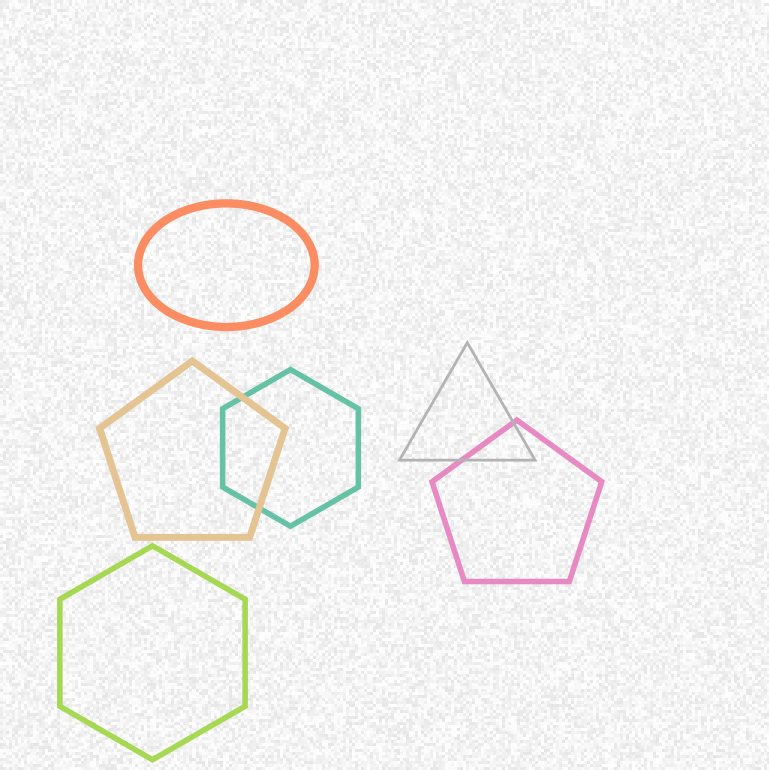[{"shape": "hexagon", "thickness": 2, "radius": 0.51, "center": [0.377, 0.418]}, {"shape": "oval", "thickness": 3, "radius": 0.57, "center": [0.294, 0.656]}, {"shape": "pentagon", "thickness": 2, "radius": 0.58, "center": [0.671, 0.339]}, {"shape": "hexagon", "thickness": 2, "radius": 0.69, "center": [0.198, 0.152]}, {"shape": "pentagon", "thickness": 2.5, "radius": 0.63, "center": [0.25, 0.405]}, {"shape": "triangle", "thickness": 1, "radius": 0.51, "center": [0.607, 0.453]}]